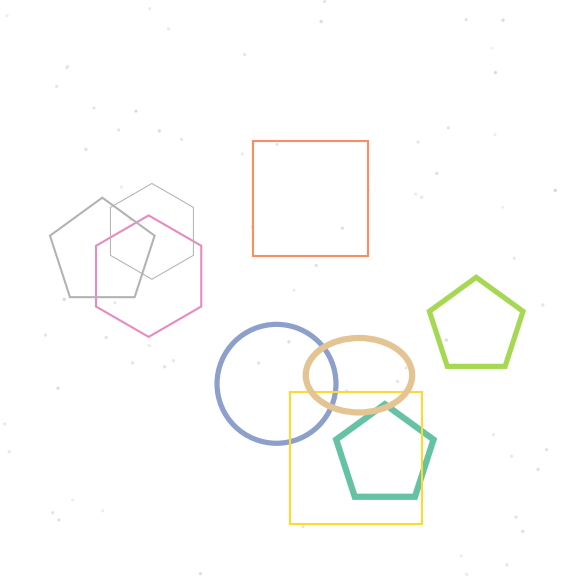[{"shape": "pentagon", "thickness": 3, "radius": 0.44, "center": [0.666, 0.211]}, {"shape": "square", "thickness": 1, "radius": 0.5, "center": [0.537, 0.655]}, {"shape": "circle", "thickness": 2.5, "radius": 0.51, "center": [0.479, 0.335]}, {"shape": "hexagon", "thickness": 1, "radius": 0.53, "center": [0.257, 0.521]}, {"shape": "pentagon", "thickness": 2.5, "radius": 0.43, "center": [0.825, 0.434]}, {"shape": "square", "thickness": 1, "radius": 0.57, "center": [0.617, 0.206]}, {"shape": "oval", "thickness": 3, "radius": 0.46, "center": [0.622, 0.349]}, {"shape": "hexagon", "thickness": 0.5, "radius": 0.41, "center": [0.263, 0.599]}, {"shape": "pentagon", "thickness": 1, "radius": 0.48, "center": [0.177, 0.562]}]